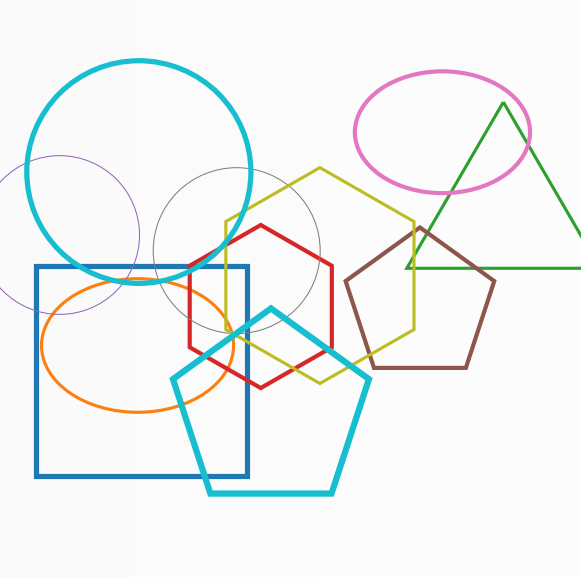[{"shape": "square", "thickness": 2.5, "radius": 0.91, "center": [0.243, 0.357]}, {"shape": "oval", "thickness": 1.5, "radius": 0.83, "center": [0.237, 0.401]}, {"shape": "triangle", "thickness": 1.5, "radius": 0.96, "center": [0.866, 0.631]}, {"shape": "hexagon", "thickness": 2, "radius": 0.71, "center": [0.449, 0.468]}, {"shape": "circle", "thickness": 0.5, "radius": 0.69, "center": [0.103, 0.592]}, {"shape": "pentagon", "thickness": 2, "radius": 0.67, "center": [0.722, 0.471]}, {"shape": "oval", "thickness": 2, "radius": 0.75, "center": [0.761, 0.77]}, {"shape": "circle", "thickness": 0.5, "radius": 0.72, "center": [0.407, 0.565]}, {"shape": "hexagon", "thickness": 1.5, "radius": 0.93, "center": [0.55, 0.522]}, {"shape": "pentagon", "thickness": 3, "radius": 0.89, "center": [0.466, 0.288]}, {"shape": "circle", "thickness": 2.5, "radius": 0.96, "center": [0.239, 0.701]}]